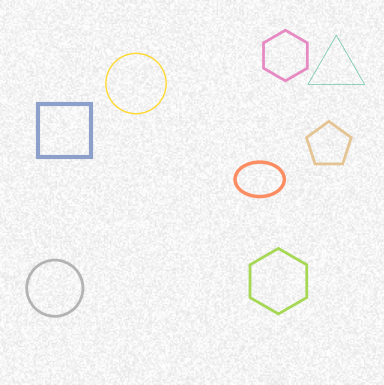[{"shape": "triangle", "thickness": 0.5, "radius": 0.43, "center": [0.873, 0.823]}, {"shape": "oval", "thickness": 2.5, "radius": 0.32, "center": [0.674, 0.534]}, {"shape": "square", "thickness": 3, "radius": 0.35, "center": [0.167, 0.661]}, {"shape": "hexagon", "thickness": 2, "radius": 0.33, "center": [0.741, 0.856]}, {"shape": "hexagon", "thickness": 2, "radius": 0.43, "center": [0.723, 0.27]}, {"shape": "circle", "thickness": 1, "radius": 0.39, "center": [0.353, 0.783]}, {"shape": "pentagon", "thickness": 2, "radius": 0.31, "center": [0.854, 0.624]}, {"shape": "circle", "thickness": 2, "radius": 0.37, "center": [0.142, 0.251]}]